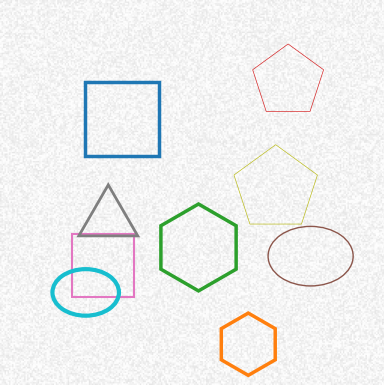[{"shape": "square", "thickness": 2.5, "radius": 0.48, "center": [0.316, 0.691]}, {"shape": "hexagon", "thickness": 2.5, "radius": 0.4, "center": [0.645, 0.106]}, {"shape": "hexagon", "thickness": 2.5, "radius": 0.56, "center": [0.516, 0.357]}, {"shape": "pentagon", "thickness": 0.5, "radius": 0.48, "center": [0.748, 0.789]}, {"shape": "oval", "thickness": 1, "radius": 0.55, "center": [0.807, 0.335]}, {"shape": "square", "thickness": 1.5, "radius": 0.4, "center": [0.267, 0.31]}, {"shape": "triangle", "thickness": 2, "radius": 0.44, "center": [0.281, 0.432]}, {"shape": "pentagon", "thickness": 0.5, "radius": 0.57, "center": [0.716, 0.51]}, {"shape": "oval", "thickness": 3, "radius": 0.43, "center": [0.223, 0.24]}]